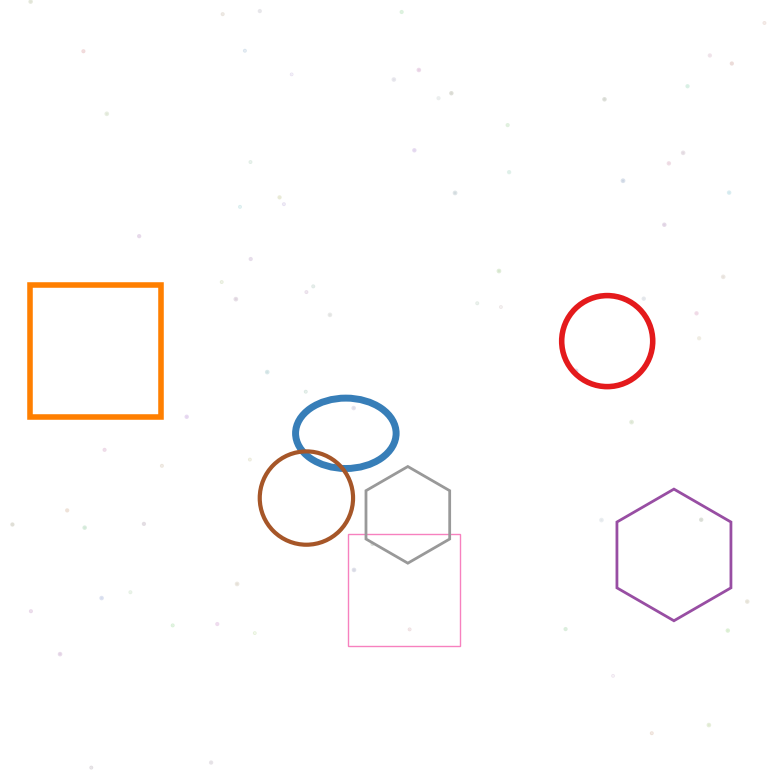[{"shape": "circle", "thickness": 2, "radius": 0.3, "center": [0.789, 0.557]}, {"shape": "oval", "thickness": 2.5, "radius": 0.33, "center": [0.449, 0.437]}, {"shape": "hexagon", "thickness": 1, "radius": 0.43, "center": [0.875, 0.279]}, {"shape": "square", "thickness": 2, "radius": 0.43, "center": [0.124, 0.544]}, {"shape": "circle", "thickness": 1.5, "radius": 0.3, "center": [0.398, 0.353]}, {"shape": "square", "thickness": 0.5, "radius": 0.36, "center": [0.525, 0.234]}, {"shape": "hexagon", "thickness": 1, "radius": 0.31, "center": [0.53, 0.331]}]